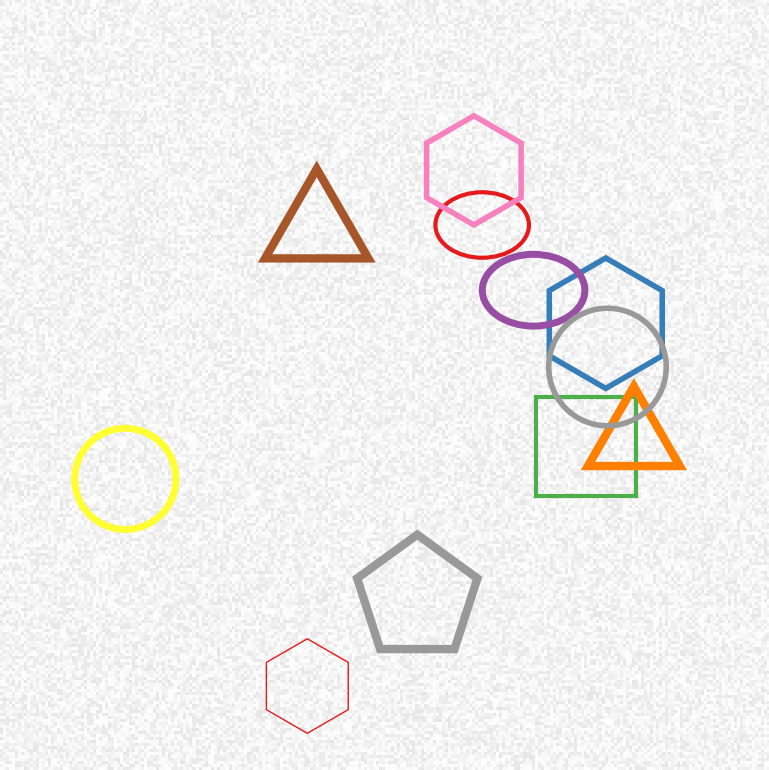[{"shape": "oval", "thickness": 1.5, "radius": 0.3, "center": [0.626, 0.708]}, {"shape": "hexagon", "thickness": 0.5, "radius": 0.31, "center": [0.399, 0.109]}, {"shape": "hexagon", "thickness": 2, "radius": 0.42, "center": [0.787, 0.58]}, {"shape": "square", "thickness": 1.5, "radius": 0.32, "center": [0.761, 0.421]}, {"shape": "oval", "thickness": 2.5, "radius": 0.33, "center": [0.693, 0.623]}, {"shape": "triangle", "thickness": 3, "radius": 0.34, "center": [0.823, 0.429]}, {"shape": "circle", "thickness": 2.5, "radius": 0.33, "center": [0.163, 0.378]}, {"shape": "triangle", "thickness": 3, "radius": 0.39, "center": [0.411, 0.703]}, {"shape": "hexagon", "thickness": 2, "radius": 0.35, "center": [0.615, 0.779]}, {"shape": "pentagon", "thickness": 3, "radius": 0.41, "center": [0.542, 0.224]}, {"shape": "circle", "thickness": 2, "radius": 0.38, "center": [0.789, 0.523]}]